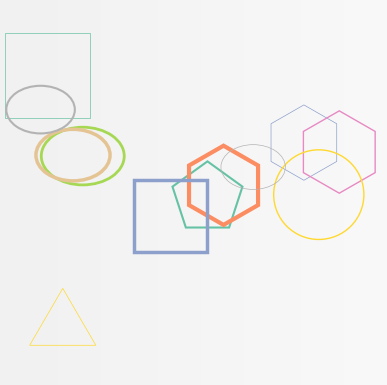[{"shape": "square", "thickness": 0.5, "radius": 0.55, "center": [0.123, 0.804]}, {"shape": "pentagon", "thickness": 1.5, "radius": 0.47, "center": [0.535, 0.486]}, {"shape": "hexagon", "thickness": 3, "radius": 0.51, "center": [0.577, 0.519]}, {"shape": "hexagon", "thickness": 0.5, "radius": 0.49, "center": [0.784, 0.63]}, {"shape": "square", "thickness": 2.5, "radius": 0.47, "center": [0.439, 0.438]}, {"shape": "hexagon", "thickness": 1, "radius": 0.53, "center": [0.876, 0.605]}, {"shape": "oval", "thickness": 2, "radius": 0.54, "center": [0.214, 0.595]}, {"shape": "triangle", "thickness": 0.5, "radius": 0.49, "center": [0.162, 0.152]}, {"shape": "circle", "thickness": 1, "radius": 0.58, "center": [0.823, 0.494]}, {"shape": "oval", "thickness": 2.5, "radius": 0.48, "center": [0.188, 0.597]}, {"shape": "oval", "thickness": 1.5, "radius": 0.44, "center": [0.105, 0.715]}, {"shape": "oval", "thickness": 0.5, "radius": 0.42, "center": [0.653, 0.566]}]